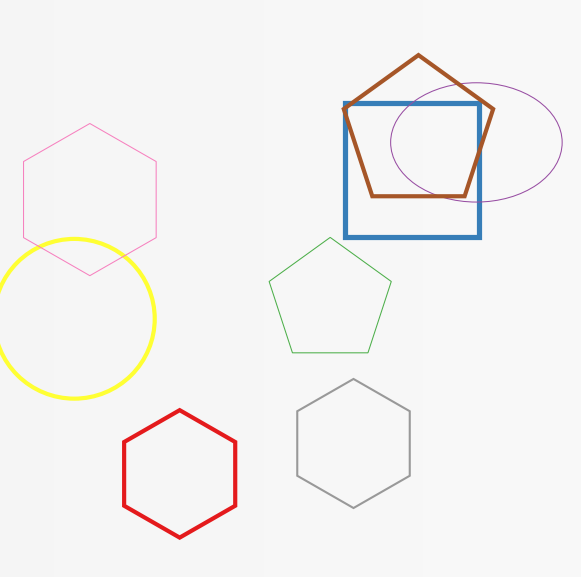[{"shape": "hexagon", "thickness": 2, "radius": 0.55, "center": [0.309, 0.179]}, {"shape": "square", "thickness": 2.5, "radius": 0.58, "center": [0.709, 0.704]}, {"shape": "pentagon", "thickness": 0.5, "radius": 0.55, "center": [0.568, 0.478]}, {"shape": "oval", "thickness": 0.5, "radius": 0.74, "center": [0.82, 0.753]}, {"shape": "circle", "thickness": 2, "radius": 0.69, "center": [0.128, 0.447]}, {"shape": "pentagon", "thickness": 2, "radius": 0.68, "center": [0.72, 0.769]}, {"shape": "hexagon", "thickness": 0.5, "radius": 0.66, "center": [0.155, 0.654]}, {"shape": "hexagon", "thickness": 1, "radius": 0.56, "center": [0.608, 0.231]}]